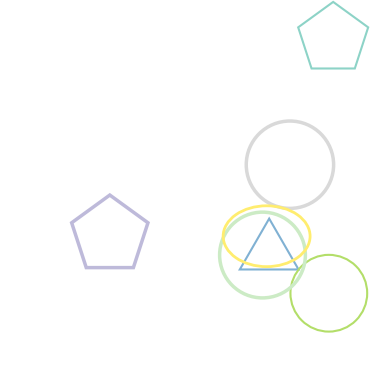[{"shape": "pentagon", "thickness": 1.5, "radius": 0.48, "center": [0.865, 0.899]}, {"shape": "pentagon", "thickness": 2.5, "radius": 0.52, "center": [0.285, 0.389]}, {"shape": "triangle", "thickness": 1.5, "radius": 0.44, "center": [0.699, 0.344]}, {"shape": "circle", "thickness": 1.5, "radius": 0.5, "center": [0.854, 0.238]}, {"shape": "circle", "thickness": 2.5, "radius": 0.57, "center": [0.753, 0.572]}, {"shape": "circle", "thickness": 2.5, "radius": 0.56, "center": [0.682, 0.338]}, {"shape": "oval", "thickness": 2, "radius": 0.56, "center": [0.693, 0.386]}]